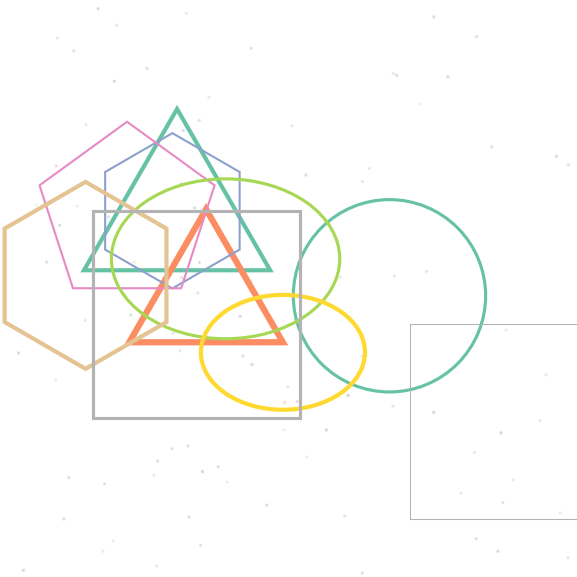[{"shape": "triangle", "thickness": 2, "radius": 0.93, "center": [0.307, 0.624]}, {"shape": "circle", "thickness": 1.5, "radius": 0.83, "center": [0.674, 0.487]}, {"shape": "triangle", "thickness": 3, "radius": 0.77, "center": [0.357, 0.483]}, {"shape": "hexagon", "thickness": 1, "radius": 0.67, "center": [0.299, 0.634]}, {"shape": "pentagon", "thickness": 1, "radius": 0.8, "center": [0.22, 0.629]}, {"shape": "oval", "thickness": 1.5, "radius": 0.99, "center": [0.391, 0.551]}, {"shape": "oval", "thickness": 2, "radius": 0.71, "center": [0.49, 0.389]}, {"shape": "hexagon", "thickness": 2, "radius": 0.81, "center": [0.148, 0.522]}, {"shape": "square", "thickness": 1.5, "radius": 0.9, "center": [0.341, 0.454]}, {"shape": "square", "thickness": 0.5, "radius": 0.85, "center": [0.879, 0.269]}]